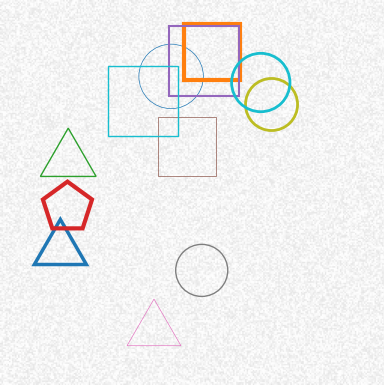[{"shape": "triangle", "thickness": 2.5, "radius": 0.39, "center": [0.157, 0.352]}, {"shape": "circle", "thickness": 0.5, "radius": 0.42, "center": [0.444, 0.802]}, {"shape": "square", "thickness": 3, "radius": 0.36, "center": [0.55, 0.865]}, {"shape": "triangle", "thickness": 1, "radius": 0.42, "center": [0.177, 0.584]}, {"shape": "pentagon", "thickness": 3, "radius": 0.34, "center": [0.175, 0.461]}, {"shape": "square", "thickness": 1.5, "radius": 0.46, "center": [0.53, 0.841]}, {"shape": "square", "thickness": 0.5, "radius": 0.38, "center": [0.486, 0.619]}, {"shape": "triangle", "thickness": 0.5, "radius": 0.4, "center": [0.4, 0.142]}, {"shape": "circle", "thickness": 1, "radius": 0.34, "center": [0.524, 0.298]}, {"shape": "circle", "thickness": 2, "radius": 0.34, "center": [0.705, 0.729]}, {"shape": "circle", "thickness": 2, "radius": 0.38, "center": [0.677, 0.786]}, {"shape": "square", "thickness": 1, "radius": 0.46, "center": [0.372, 0.737]}]